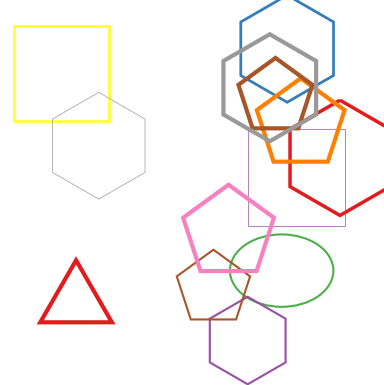[{"shape": "hexagon", "thickness": 2.5, "radius": 0.75, "center": [0.883, 0.59]}, {"shape": "triangle", "thickness": 3, "radius": 0.54, "center": [0.198, 0.217]}, {"shape": "hexagon", "thickness": 2, "radius": 0.7, "center": [0.746, 0.873]}, {"shape": "oval", "thickness": 1.5, "radius": 0.67, "center": [0.732, 0.297]}, {"shape": "square", "thickness": 0.5, "radius": 0.63, "center": [0.771, 0.539]}, {"shape": "hexagon", "thickness": 1.5, "radius": 0.57, "center": [0.643, 0.115]}, {"shape": "pentagon", "thickness": 3, "radius": 0.6, "center": [0.781, 0.677]}, {"shape": "square", "thickness": 2, "radius": 0.62, "center": [0.16, 0.809]}, {"shape": "pentagon", "thickness": 1.5, "radius": 0.5, "center": [0.554, 0.251]}, {"shape": "pentagon", "thickness": 3, "radius": 0.51, "center": [0.715, 0.748]}, {"shape": "pentagon", "thickness": 3, "radius": 0.62, "center": [0.594, 0.396]}, {"shape": "hexagon", "thickness": 0.5, "radius": 0.69, "center": [0.257, 0.621]}, {"shape": "hexagon", "thickness": 3, "radius": 0.7, "center": [0.701, 0.772]}]